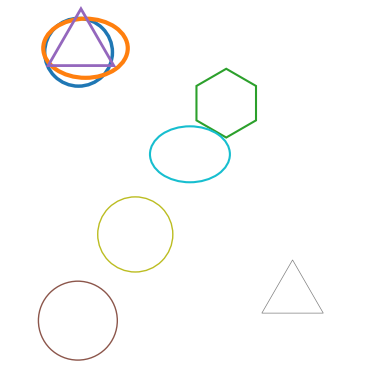[{"shape": "circle", "thickness": 2.5, "radius": 0.44, "center": [0.204, 0.864]}, {"shape": "oval", "thickness": 3, "radius": 0.55, "center": [0.222, 0.875]}, {"shape": "hexagon", "thickness": 1.5, "radius": 0.45, "center": [0.588, 0.732]}, {"shape": "triangle", "thickness": 2, "radius": 0.49, "center": [0.21, 0.879]}, {"shape": "circle", "thickness": 1, "radius": 0.51, "center": [0.202, 0.167]}, {"shape": "triangle", "thickness": 0.5, "radius": 0.46, "center": [0.76, 0.233]}, {"shape": "circle", "thickness": 1, "radius": 0.49, "center": [0.351, 0.391]}, {"shape": "oval", "thickness": 1.5, "radius": 0.52, "center": [0.493, 0.599]}]